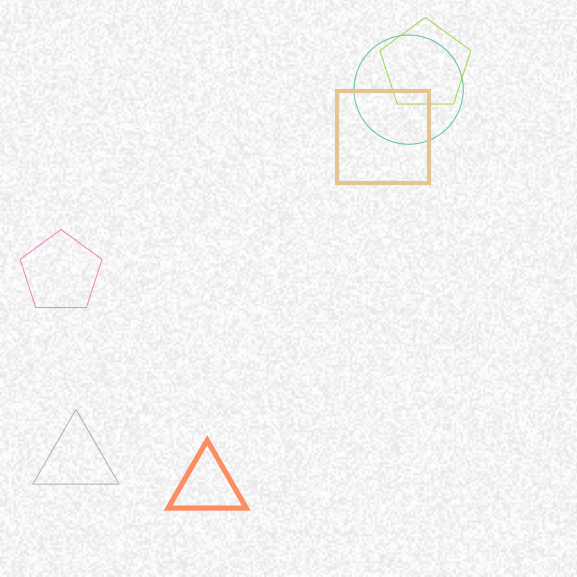[{"shape": "circle", "thickness": 0.5, "radius": 0.47, "center": [0.708, 0.844]}, {"shape": "triangle", "thickness": 2.5, "radius": 0.39, "center": [0.359, 0.158]}, {"shape": "pentagon", "thickness": 0.5, "radius": 0.37, "center": [0.106, 0.527]}, {"shape": "pentagon", "thickness": 0.5, "radius": 0.41, "center": [0.737, 0.886]}, {"shape": "square", "thickness": 2, "radius": 0.4, "center": [0.664, 0.762]}, {"shape": "triangle", "thickness": 0.5, "radius": 0.43, "center": [0.132, 0.204]}]